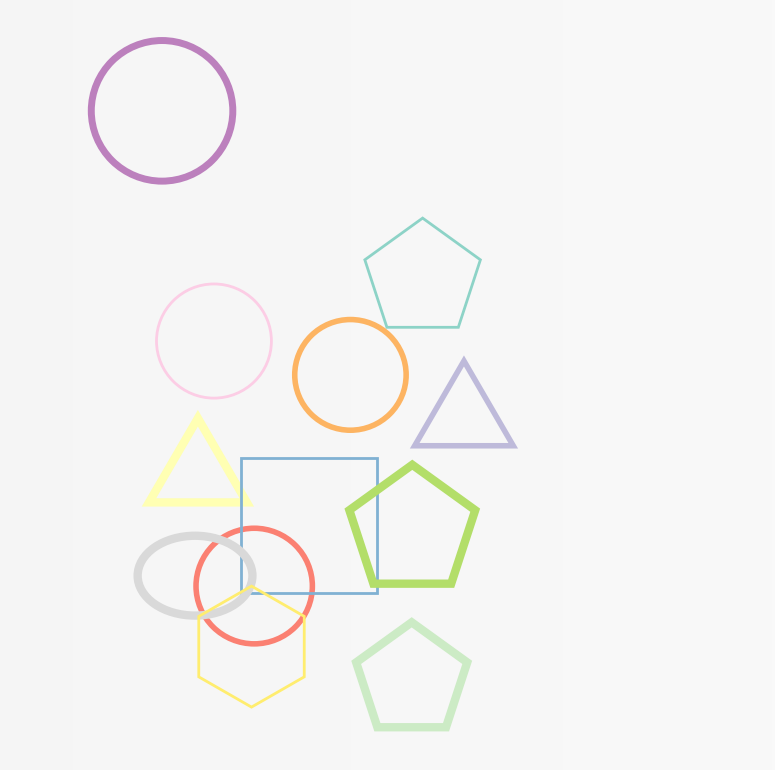[{"shape": "pentagon", "thickness": 1, "radius": 0.39, "center": [0.545, 0.638]}, {"shape": "triangle", "thickness": 3, "radius": 0.36, "center": [0.255, 0.384]}, {"shape": "triangle", "thickness": 2, "radius": 0.37, "center": [0.599, 0.458]}, {"shape": "circle", "thickness": 2, "radius": 0.38, "center": [0.328, 0.239]}, {"shape": "square", "thickness": 1, "radius": 0.44, "center": [0.399, 0.317]}, {"shape": "circle", "thickness": 2, "radius": 0.36, "center": [0.452, 0.513]}, {"shape": "pentagon", "thickness": 3, "radius": 0.43, "center": [0.532, 0.311]}, {"shape": "circle", "thickness": 1, "radius": 0.37, "center": [0.276, 0.557]}, {"shape": "oval", "thickness": 3, "radius": 0.37, "center": [0.252, 0.252]}, {"shape": "circle", "thickness": 2.5, "radius": 0.46, "center": [0.209, 0.856]}, {"shape": "pentagon", "thickness": 3, "radius": 0.38, "center": [0.531, 0.116]}, {"shape": "hexagon", "thickness": 1, "radius": 0.39, "center": [0.325, 0.16]}]